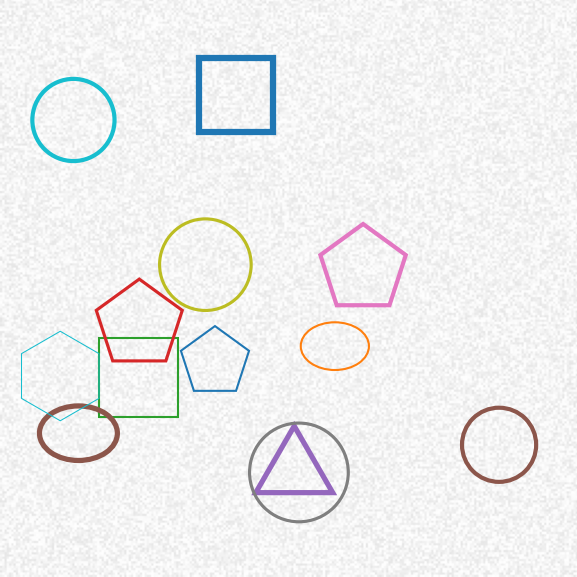[{"shape": "pentagon", "thickness": 1, "radius": 0.31, "center": [0.372, 0.373]}, {"shape": "square", "thickness": 3, "radius": 0.32, "center": [0.409, 0.835]}, {"shape": "oval", "thickness": 1, "radius": 0.3, "center": [0.58, 0.4]}, {"shape": "square", "thickness": 1, "radius": 0.34, "center": [0.24, 0.345]}, {"shape": "pentagon", "thickness": 1.5, "radius": 0.39, "center": [0.241, 0.438]}, {"shape": "triangle", "thickness": 2.5, "radius": 0.38, "center": [0.509, 0.185]}, {"shape": "circle", "thickness": 2, "radius": 0.32, "center": [0.864, 0.229]}, {"shape": "oval", "thickness": 2.5, "radius": 0.34, "center": [0.136, 0.249]}, {"shape": "pentagon", "thickness": 2, "radius": 0.39, "center": [0.629, 0.533]}, {"shape": "circle", "thickness": 1.5, "radius": 0.43, "center": [0.518, 0.181]}, {"shape": "circle", "thickness": 1.5, "radius": 0.4, "center": [0.356, 0.541]}, {"shape": "hexagon", "thickness": 0.5, "radius": 0.39, "center": [0.104, 0.348]}, {"shape": "circle", "thickness": 2, "radius": 0.36, "center": [0.127, 0.791]}]